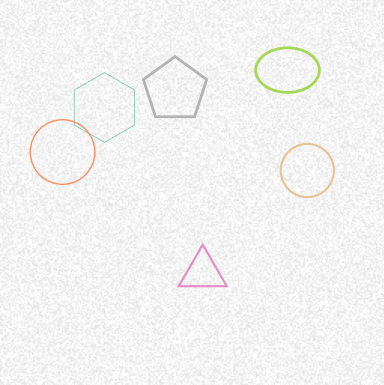[{"shape": "hexagon", "thickness": 0.5, "radius": 0.45, "center": [0.271, 0.721]}, {"shape": "circle", "thickness": 1, "radius": 0.42, "center": [0.162, 0.605]}, {"shape": "triangle", "thickness": 1.5, "radius": 0.36, "center": [0.527, 0.293]}, {"shape": "oval", "thickness": 2, "radius": 0.41, "center": [0.747, 0.818]}, {"shape": "circle", "thickness": 1.5, "radius": 0.35, "center": [0.798, 0.557]}, {"shape": "pentagon", "thickness": 2, "radius": 0.43, "center": [0.455, 0.767]}]